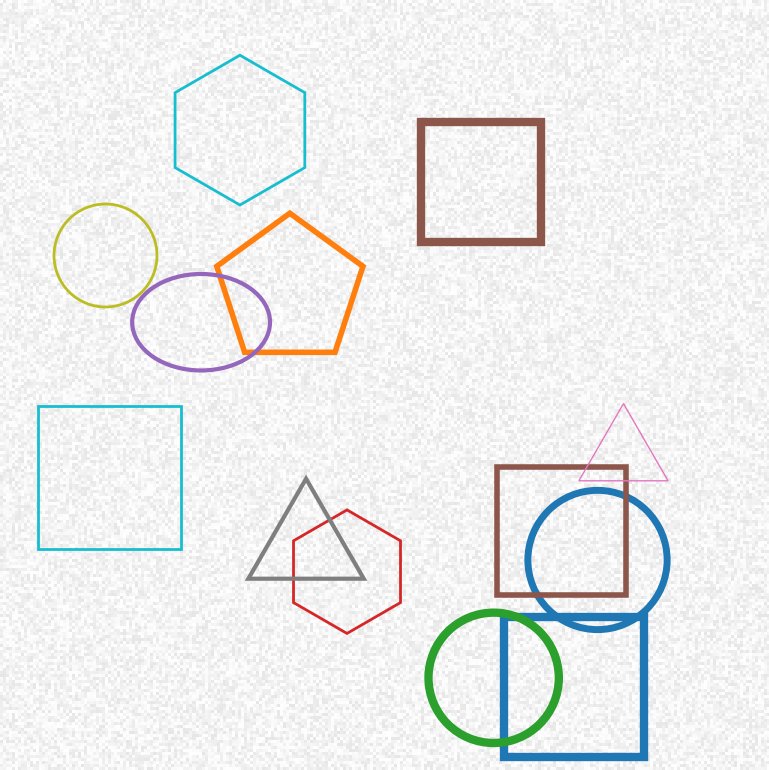[{"shape": "square", "thickness": 3, "radius": 0.45, "center": [0.745, 0.108]}, {"shape": "circle", "thickness": 2.5, "radius": 0.45, "center": [0.776, 0.273]}, {"shape": "pentagon", "thickness": 2, "radius": 0.5, "center": [0.376, 0.623]}, {"shape": "circle", "thickness": 3, "radius": 0.42, "center": [0.641, 0.12]}, {"shape": "hexagon", "thickness": 1, "radius": 0.4, "center": [0.451, 0.258]}, {"shape": "oval", "thickness": 1.5, "radius": 0.45, "center": [0.261, 0.582]}, {"shape": "square", "thickness": 3, "radius": 0.39, "center": [0.625, 0.764]}, {"shape": "square", "thickness": 2, "radius": 0.42, "center": [0.729, 0.31]}, {"shape": "triangle", "thickness": 0.5, "radius": 0.33, "center": [0.81, 0.409]}, {"shape": "triangle", "thickness": 1.5, "radius": 0.43, "center": [0.397, 0.292]}, {"shape": "circle", "thickness": 1, "radius": 0.33, "center": [0.137, 0.668]}, {"shape": "hexagon", "thickness": 1, "radius": 0.49, "center": [0.312, 0.831]}, {"shape": "square", "thickness": 1, "radius": 0.47, "center": [0.143, 0.38]}]